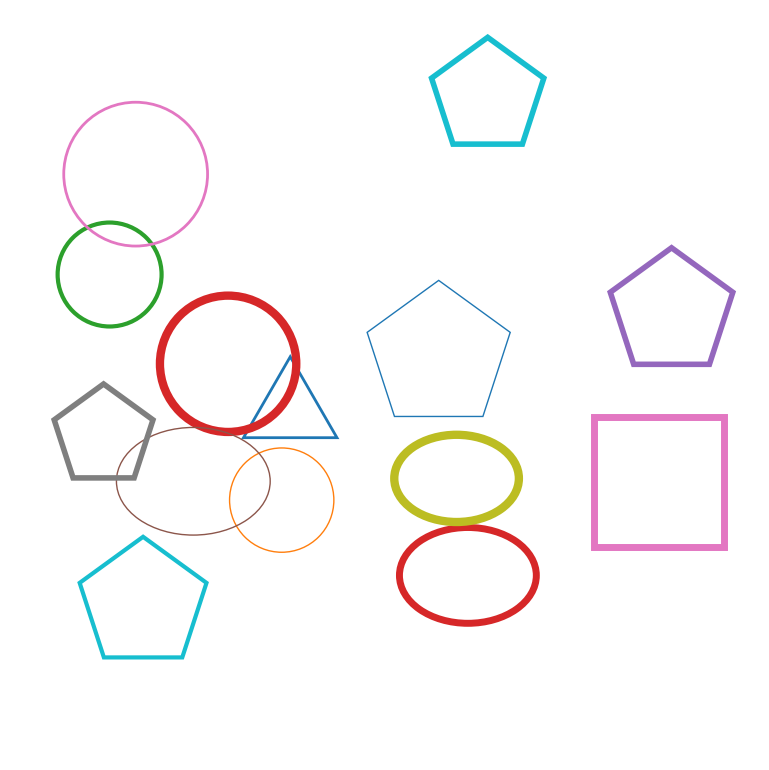[{"shape": "triangle", "thickness": 1, "radius": 0.35, "center": [0.377, 0.467]}, {"shape": "pentagon", "thickness": 0.5, "radius": 0.49, "center": [0.57, 0.538]}, {"shape": "circle", "thickness": 0.5, "radius": 0.34, "center": [0.366, 0.351]}, {"shape": "circle", "thickness": 1.5, "radius": 0.34, "center": [0.142, 0.643]}, {"shape": "circle", "thickness": 3, "radius": 0.44, "center": [0.296, 0.528]}, {"shape": "oval", "thickness": 2.5, "radius": 0.44, "center": [0.608, 0.253]}, {"shape": "pentagon", "thickness": 2, "radius": 0.42, "center": [0.872, 0.595]}, {"shape": "oval", "thickness": 0.5, "radius": 0.5, "center": [0.251, 0.375]}, {"shape": "square", "thickness": 2.5, "radius": 0.42, "center": [0.856, 0.374]}, {"shape": "circle", "thickness": 1, "radius": 0.47, "center": [0.176, 0.774]}, {"shape": "pentagon", "thickness": 2, "radius": 0.34, "center": [0.135, 0.434]}, {"shape": "oval", "thickness": 3, "radius": 0.4, "center": [0.593, 0.379]}, {"shape": "pentagon", "thickness": 2, "radius": 0.38, "center": [0.633, 0.875]}, {"shape": "pentagon", "thickness": 1.5, "radius": 0.43, "center": [0.186, 0.216]}]